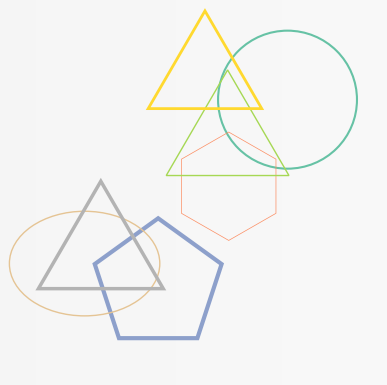[{"shape": "circle", "thickness": 1.5, "radius": 0.9, "center": [0.742, 0.741]}, {"shape": "hexagon", "thickness": 0.5, "radius": 0.7, "center": [0.59, 0.516]}, {"shape": "pentagon", "thickness": 3, "radius": 0.86, "center": [0.408, 0.261]}, {"shape": "triangle", "thickness": 1, "radius": 0.91, "center": [0.587, 0.636]}, {"shape": "triangle", "thickness": 2, "radius": 0.85, "center": [0.529, 0.802]}, {"shape": "oval", "thickness": 1, "radius": 0.97, "center": [0.218, 0.315]}, {"shape": "triangle", "thickness": 2.5, "radius": 0.93, "center": [0.26, 0.343]}]